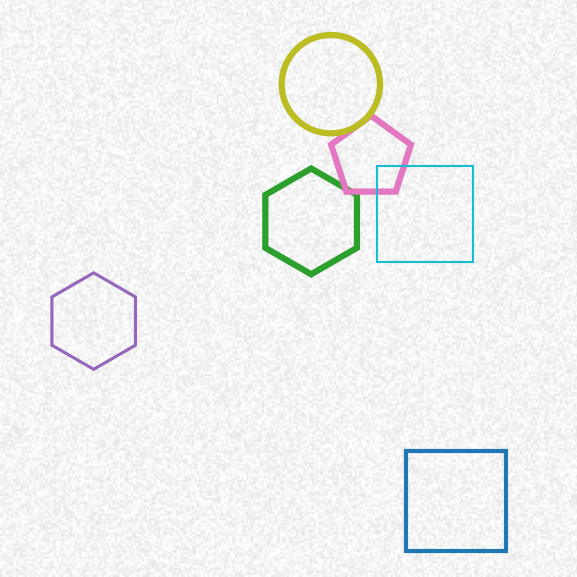[{"shape": "square", "thickness": 2, "radius": 0.43, "center": [0.79, 0.131]}, {"shape": "hexagon", "thickness": 3, "radius": 0.46, "center": [0.539, 0.616]}, {"shape": "hexagon", "thickness": 1.5, "radius": 0.42, "center": [0.162, 0.443]}, {"shape": "pentagon", "thickness": 3, "radius": 0.36, "center": [0.642, 0.726]}, {"shape": "circle", "thickness": 3, "radius": 0.43, "center": [0.573, 0.853]}, {"shape": "square", "thickness": 1, "radius": 0.41, "center": [0.736, 0.628]}]